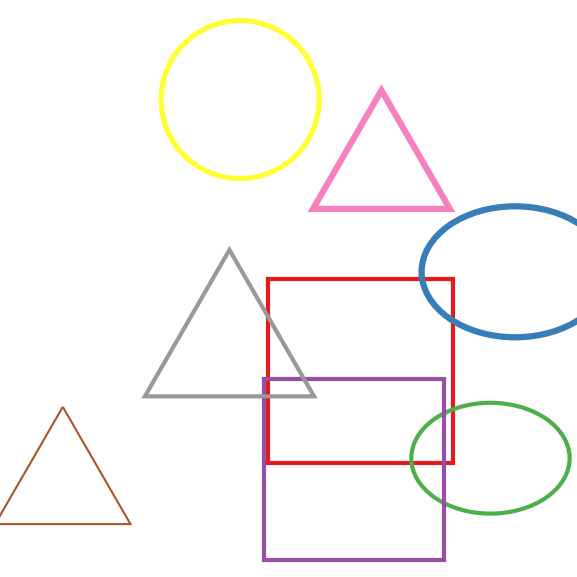[{"shape": "square", "thickness": 2, "radius": 0.8, "center": [0.624, 0.357]}, {"shape": "oval", "thickness": 3, "radius": 0.81, "center": [0.892, 0.528]}, {"shape": "oval", "thickness": 2, "radius": 0.69, "center": [0.849, 0.206]}, {"shape": "square", "thickness": 2, "radius": 0.78, "center": [0.613, 0.186]}, {"shape": "circle", "thickness": 2.5, "radius": 0.68, "center": [0.416, 0.827]}, {"shape": "triangle", "thickness": 1, "radius": 0.68, "center": [0.109, 0.159]}, {"shape": "triangle", "thickness": 3, "radius": 0.68, "center": [0.661, 0.706]}, {"shape": "triangle", "thickness": 2, "radius": 0.85, "center": [0.397, 0.397]}]